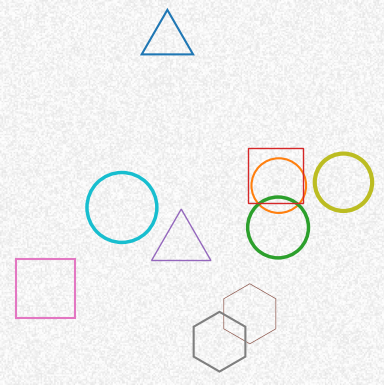[{"shape": "triangle", "thickness": 1.5, "radius": 0.39, "center": [0.435, 0.897]}, {"shape": "circle", "thickness": 1.5, "radius": 0.35, "center": [0.724, 0.518]}, {"shape": "circle", "thickness": 2.5, "radius": 0.4, "center": [0.722, 0.409]}, {"shape": "square", "thickness": 1, "radius": 0.36, "center": [0.715, 0.545]}, {"shape": "triangle", "thickness": 1, "radius": 0.44, "center": [0.471, 0.368]}, {"shape": "hexagon", "thickness": 0.5, "radius": 0.39, "center": [0.649, 0.185]}, {"shape": "square", "thickness": 1.5, "radius": 0.39, "center": [0.118, 0.25]}, {"shape": "hexagon", "thickness": 1.5, "radius": 0.39, "center": [0.57, 0.112]}, {"shape": "circle", "thickness": 3, "radius": 0.37, "center": [0.892, 0.527]}, {"shape": "circle", "thickness": 2.5, "radius": 0.45, "center": [0.317, 0.461]}]